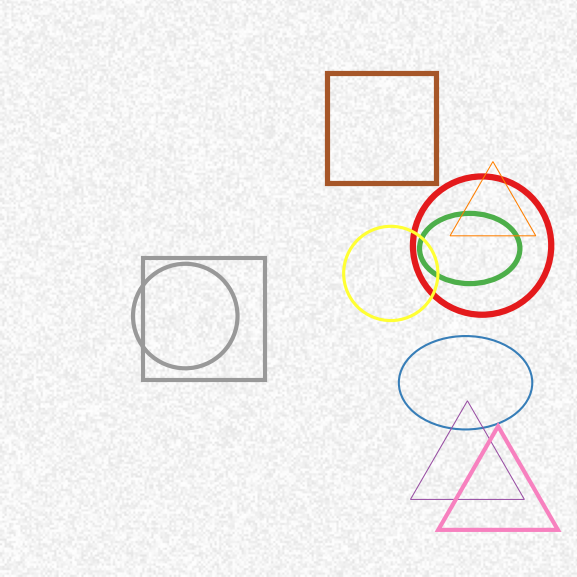[{"shape": "circle", "thickness": 3, "radius": 0.6, "center": [0.835, 0.574]}, {"shape": "oval", "thickness": 1, "radius": 0.58, "center": [0.806, 0.336]}, {"shape": "oval", "thickness": 2.5, "radius": 0.43, "center": [0.813, 0.569]}, {"shape": "triangle", "thickness": 0.5, "radius": 0.57, "center": [0.809, 0.191]}, {"shape": "triangle", "thickness": 0.5, "radius": 0.43, "center": [0.854, 0.634]}, {"shape": "circle", "thickness": 1.5, "radius": 0.41, "center": [0.677, 0.526]}, {"shape": "square", "thickness": 2.5, "radius": 0.47, "center": [0.661, 0.777]}, {"shape": "triangle", "thickness": 2, "radius": 0.6, "center": [0.862, 0.141]}, {"shape": "square", "thickness": 2, "radius": 0.53, "center": [0.353, 0.446]}, {"shape": "circle", "thickness": 2, "radius": 0.45, "center": [0.321, 0.452]}]